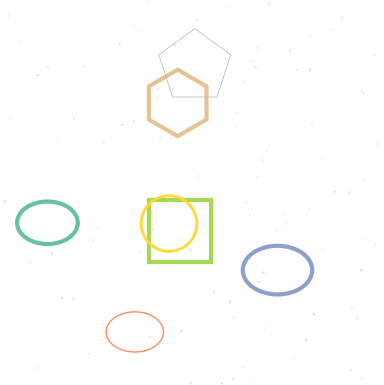[{"shape": "oval", "thickness": 3, "radius": 0.39, "center": [0.123, 0.421]}, {"shape": "oval", "thickness": 1, "radius": 0.37, "center": [0.35, 0.138]}, {"shape": "oval", "thickness": 3, "radius": 0.45, "center": [0.721, 0.298]}, {"shape": "square", "thickness": 3, "radius": 0.4, "center": [0.468, 0.4]}, {"shape": "circle", "thickness": 2, "radius": 0.36, "center": [0.439, 0.419]}, {"shape": "hexagon", "thickness": 3, "radius": 0.43, "center": [0.462, 0.733]}, {"shape": "pentagon", "thickness": 0.5, "radius": 0.49, "center": [0.506, 0.827]}]